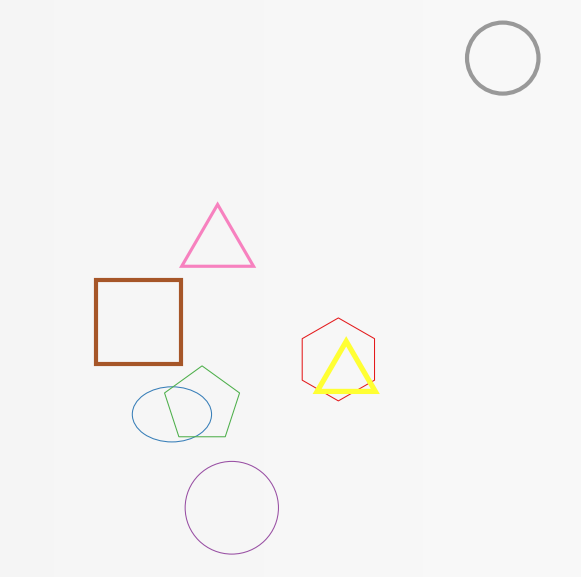[{"shape": "hexagon", "thickness": 0.5, "radius": 0.36, "center": [0.582, 0.377]}, {"shape": "oval", "thickness": 0.5, "radius": 0.34, "center": [0.296, 0.282]}, {"shape": "pentagon", "thickness": 0.5, "radius": 0.34, "center": [0.348, 0.298]}, {"shape": "circle", "thickness": 0.5, "radius": 0.4, "center": [0.399, 0.12]}, {"shape": "triangle", "thickness": 2.5, "radius": 0.29, "center": [0.596, 0.35]}, {"shape": "square", "thickness": 2, "radius": 0.36, "center": [0.238, 0.441]}, {"shape": "triangle", "thickness": 1.5, "radius": 0.36, "center": [0.374, 0.574]}, {"shape": "circle", "thickness": 2, "radius": 0.31, "center": [0.865, 0.899]}]